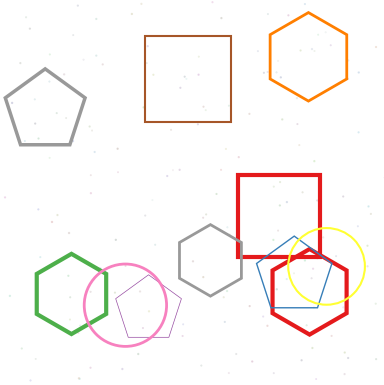[{"shape": "square", "thickness": 3, "radius": 0.53, "center": [0.725, 0.439]}, {"shape": "hexagon", "thickness": 3, "radius": 0.56, "center": [0.804, 0.242]}, {"shape": "pentagon", "thickness": 1, "radius": 0.51, "center": [0.764, 0.284]}, {"shape": "hexagon", "thickness": 3, "radius": 0.52, "center": [0.186, 0.237]}, {"shape": "pentagon", "thickness": 0.5, "radius": 0.45, "center": [0.386, 0.196]}, {"shape": "hexagon", "thickness": 2, "radius": 0.57, "center": [0.801, 0.852]}, {"shape": "circle", "thickness": 1.5, "radius": 0.5, "center": [0.848, 0.308]}, {"shape": "square", "thickness": 1.5, "radius": 0.56, "center": [0.489, 0.795]}, {"shape": "circle", "thickness": 2, "radius": 0.53, "center": [0.326, 0.207]}, {"shape": "pentagon", "thickness": 2.5, "radius": 0.54, "center": [0.117, 0.712]}, {"shape": "hexagon", "thickness": 2, "radius": 0.46, "center": [0.547, 0.324]}]